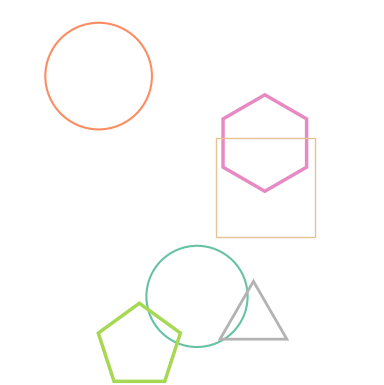[{"shape": "circle", "thickness": 1.5, "radius": 0.66, "center": [0.512, 0.23]}, {"shape": "circle", "thickness": 1.5, "radius": 0.69, "center": [0.256, 0.802]}, {"shape": "hexagon", "thickness": 2.5, "radius": 0.63, "center": [0.688, 0.628]}, {"shape": "pentagon", "thickness": 2.5, "radius": 0.56, "center": [0.362, 0.1]}, {"shape": "square", "thickness": 1, "radius": 0.64, "center": [0.69, 0.514]}, {"shape": "triangle", "thickness": 2, "radius": 0.5, "center": [0.658, 0.169]}]